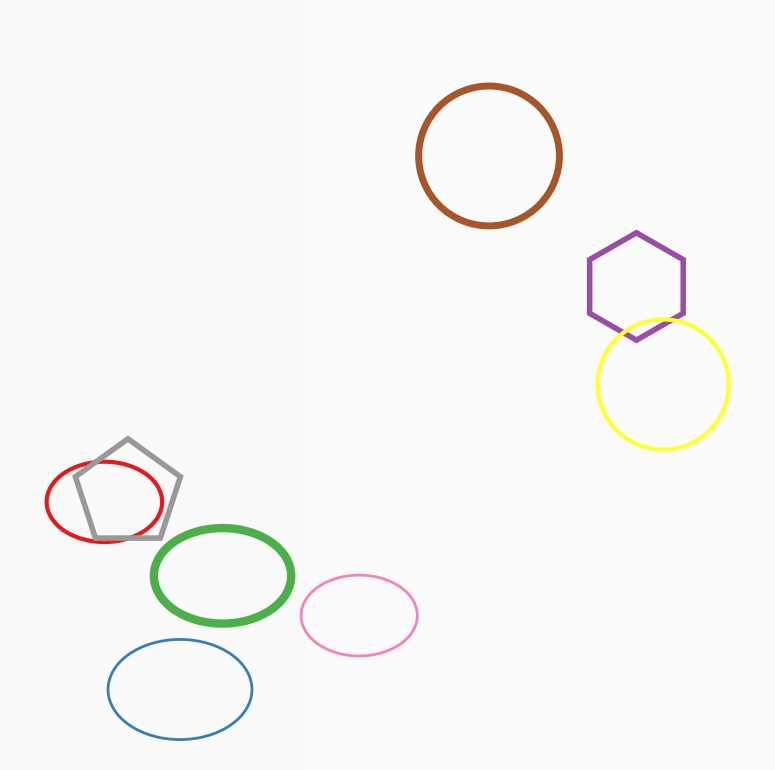[{"shape": "oval", "thickness": 1.5, "radius": 0.37, "center": [0.135, 0.348]}, {"shape": "oval", "thickness": 1, "radius": 0.46, "center": [0.232, 0.105]}, {"shape": "oval", "thickness": 3, "radius": 0.44, "center": [0.287, 0.252]}, {"shape": "hexagon", "thickness": 2, "radius": 0.35, "center": [0.821, 0.628]}, {"shape": "circle", "thickness": 1.5, "radius": 0.42, "center": [0.856, 0.501]}, {"shape": "circle", "thickness": 2.5, "radius": 0.45, "center": [0.631, 0.797]}, {"shape": "oval", "thickness": 1, "radius": 0.37, "center": [0.463, 0.201]}, {"shape": "pentagon", "thickness": 2, "radius": 0.36, "center": [0.165, 0.359]}]